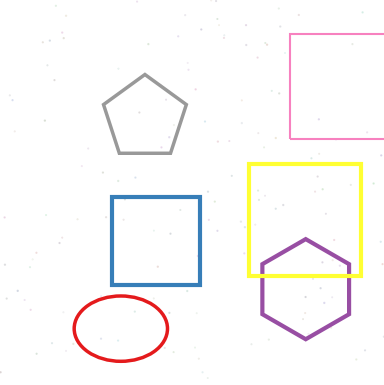[{"shape": "oval", "thickness": 2.5, "radius": 0.61, "center": [0.314, 0.146]}, {"shape": "square", "thickness": 3, "radius": 0.58, "center": [0.405, 0.374]}, {"shape": "hexagon", "thickness": 3, "radius": 0.65, "center": [0.794, 0.249]}, {"shape": "square", "thickness": 3, "radius": 0.73, "center": [0.793, 0.43]}, {"shape": "square", "thickness": 1.5, "radius": 0.68, "center": [0.89, 0.776]}, {"shape": "pentagon", "thickness": 2.5, "radius": 0.57, "center": [0.376, 0.693]}]